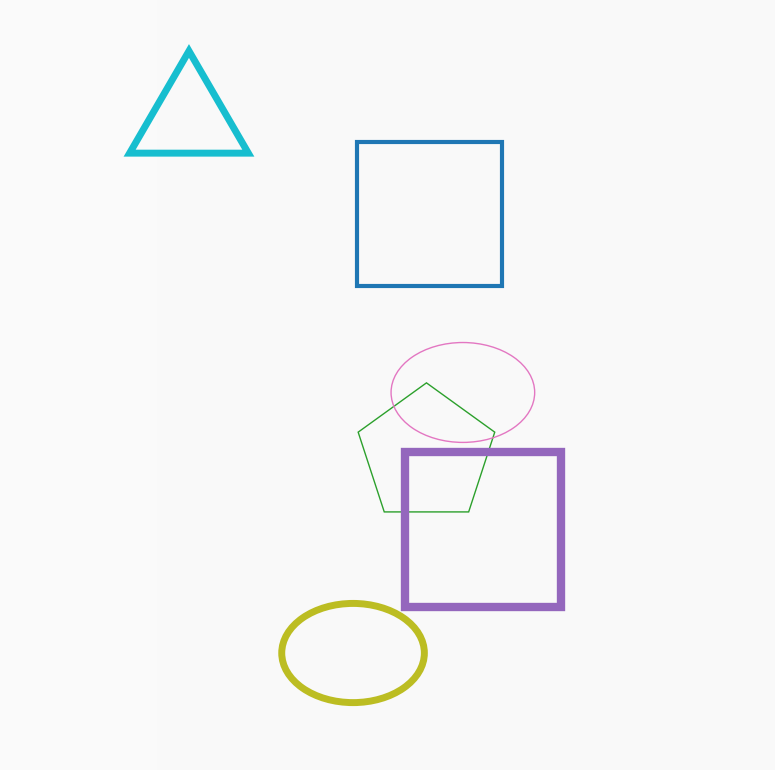[{"shape": "square", "thickness": 1.5, "radius": 0.47, "center": [0.554, 0.722]}, {"shape": "pentagon", "thickness": 0.5, "radius": 0.46, "center": [0.55, 0.41]}, {"shape": "square", "thickness": 3, "radius": 0.5, "center": [0.623, 0.312]}, {"shape": "oval", "thickness": 0.5, "radius": 0.46, "center": [0.597, 0.49]}, {"shape": "oval", "thickness": 2.5, "radius": 0.46, "center": [0.456, 0.152]}, {"shape": "triangle", "thickness": 2.5, "radius": 0.44, "center": [0.244, 0.845]}]